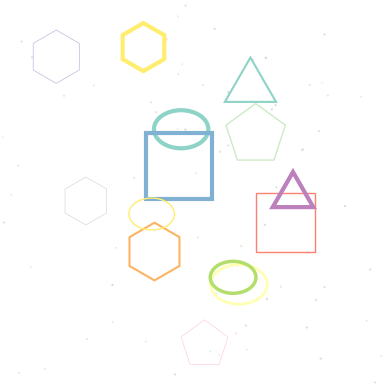[{"shape": "oval", "thickness": 3, "radius": 0.35, "center": [0.47, 0.664]}, {"shape": "triangle", "thickness": 1.5, "radius": 0.38, "center": [0.65, 0.774]}, {"shape": "oval", "thickness": 2, "radius": 0.37, "center": [0.62, 0.261]}, {"shape": "hexagon", "thickness": 0.5, "radius": 0.35, "center": [0.146, 0.853]}, {"shape": "square", "thickness": 1, "radius": 0.38, "center": [0.742, 0.422]}, {"shape": "square", "thickness": 3, "radius": 0.43, "center": [0.466, 0.569]}, {"shape": "hexagon", "thickness": 1.5, "radius": 0.37, "center": [0.401, 0.347]}, {"shape": "oval", "thickness": 2.5, "radius": 0.3, "center": [0.605, 0.28]}, {"shape": "pentagon", "thickness": 0.5, "radius": 0.32, "center": [0.531, 0.105]}, {"shape": "hexagon", "thickness": 0.5, "radius": 0.31, "center": [0.223, 0.478]}, {"shape": "triangle", "thickness": 3, "radius": 0.3, "center": [0.761, 0.492]}, {"shape": "pentagon", "thickness": 1, "radius": 0.41, "center": [0.664, 0.65]}, {"shape": "hexagon", "thickness": 3, "radius": 0.31, "center": [0.373, 0.878]}, {"shape": "oval", "thickness": 1, "radius": 0.3, "center": [0.394, 0.444]}]